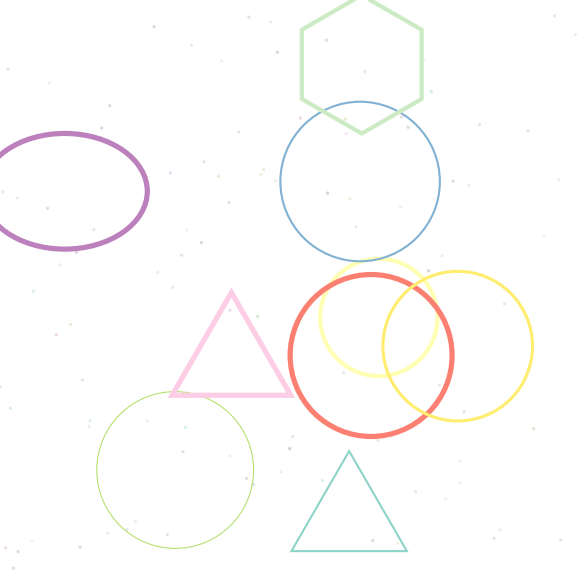[{"shape": "triangle", "thickness": 1, "radius": 0.58, "center": [0.605, 0.103]}, {"shape": "circle", "thickness": 2, "radius": 0.51, "center": [0.656, 0.449]}, {"shape": "circle", "thickness": 2.5, "radius": 0.7, "center": [0.643, 0.384]}, {"shape": "circle", "thickness": 1, "radius": 0.69, "center": [0.624, 0.685]}, {"shape": "circle", "thickness": 0.5, "radius": 0.68, "center": [0.303, 0.185]}, {"shape": "triangle", "thickness": 2.5, "radius": 0.59, "center": [0.401, 0.374]}, {"shape": "oval", "thickness": 2.5, "radius": 0.72, "center": [0.112, 0.668]}, {"shape": "hexagon", "thickness": 2, "radius": 0.6, "center": [0.626, 0.888]}, {"shape": "circle", "thickness": 1.5, "radius": 0.65, "center": [0.793, 0.4]}]